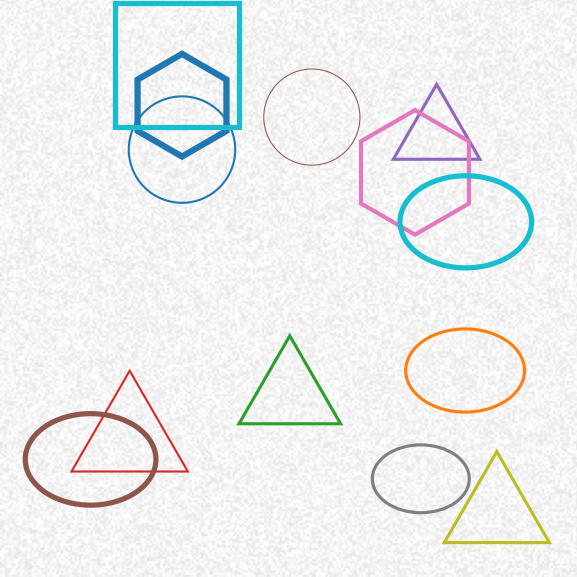[{"shape": "hexagon", "thickness": 3, "radius": 0.44, "center": [0.315, 0.817]}, {"shape": "circle", "thickness": 1, "radius": 0.46, "center": [0.315, 0.74]}, {"shape": "oval", "thickness": 1.5, "radius": 0.51, "center": [0.805, 0.358]}, {"shape": "triangle", "thickness": 1.5, "radius": 0.51, "center": [0.502, 0.316]}, {"shape": "triangle", "thickness": 1, "radius": 0.58, "center": [0.225, 0.241]}, {"shape": "triangle", "thickness": 1.5, "radius": 0.43, "center": [0.756, 0.767]}, {"shape": "oval", "thickness": 2.5, "radius": 0.57, "center": [0.157, 0.204]}, {"shape": "circle", "thickness": 0.5, "radius": 0.42, "center": [0.54, 0.796]}, {"shape": "hexagon", "thickness": 2, "radius": 0.54, "center": [0.719, 0.701]}, {"shape": "oval", "thickness": 1.5, "radius": 0.42, "center": [0.729, 0.17]}, {"shape": "triangle", "thickness": 1.5, "radius": 0.53, "center": [0.86, 0.112]}, {"shape": "square", "thickness": 2.5, "radius": 0.54, "center": [0.306, 0.887]}, {"shape": "oval", "thickness": 2.5, "radius": 0.57, "center": [0.807, 0.615]}]